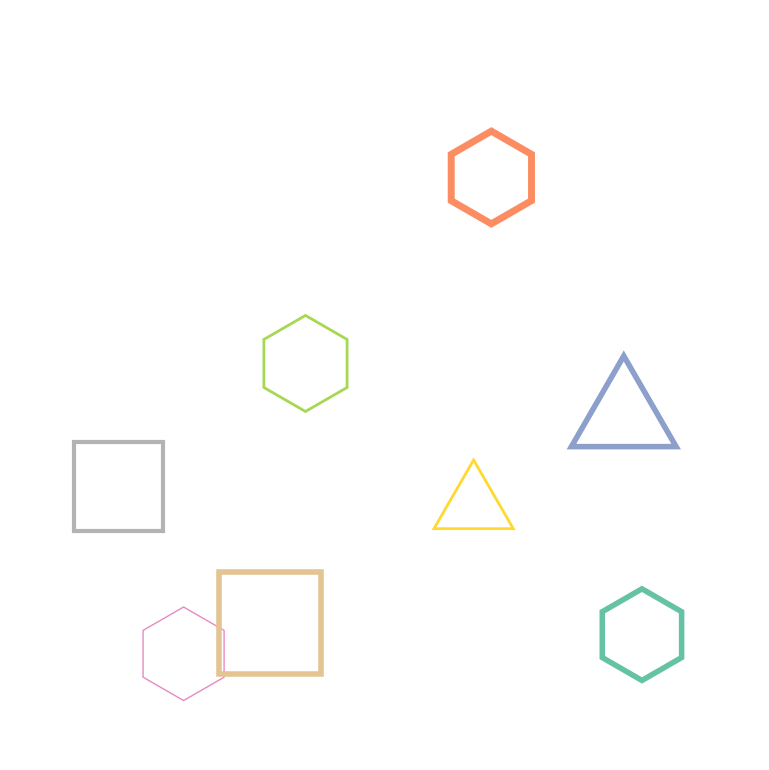[{"shape": "hexagon", "thickness": 2, "radius": 0.3, "center": [0.834, 0.176]}, {"shape": "hexagon", "thickness": 2.5, "radius": 0.3, "center": [0.638, 0.769]}, {"shape": "triangle", "thickness": 2, "radius": 0.39, "center": [0.81, 0.459]}, {"shape": "hexagon", "thickness": 0.5, "radius": 0.3, "center": [0.238, 0.151]}, {"shape": "hexagon", "thickness": 1, "radius": 0.31, "center": [0.397, 0.528]}, {"shape": "triangle", "thickness": 1, "radius": 0.3, "center": [0.615, 0.343]}, {"shape": "square", "thickness": 2, "radius": 0.33, "center": [0.351, 0.191]}, {"shape": "square", "thickness": 1.5, "radius": 0.29, "center": [0.154, 0.368]}]